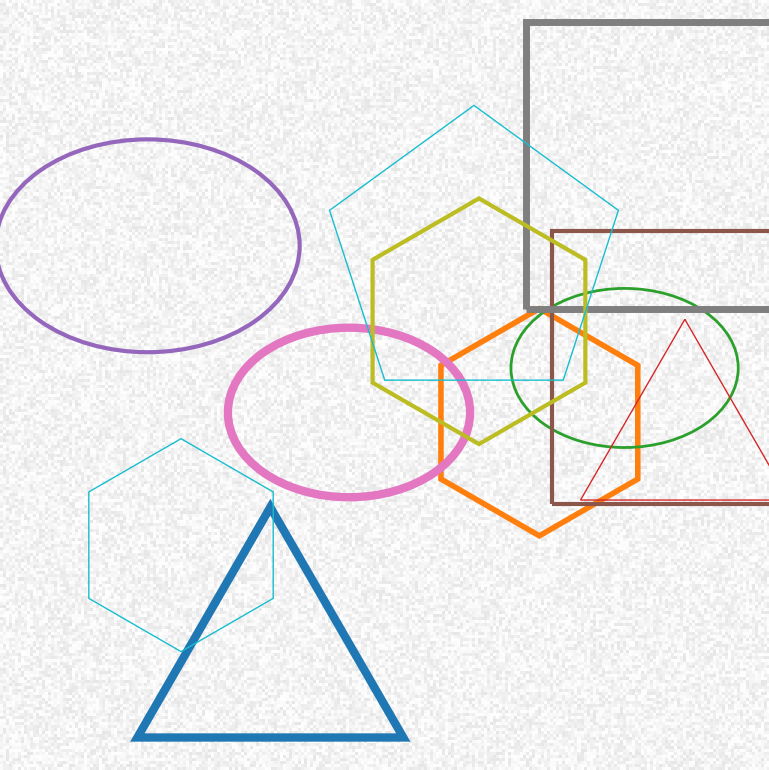[{"shape": "triangle", "thickness": 3, "radius": 1.0, "center": [0.351, 0.142]}, {"shape": "hexagon", "thickness": 2, "radius": 0.74, "center": [0.7, 0.452]}, {"shape": "oval", "thickness": 1, "radius": 0.74, "center": [0.811, 0.522]}, {"shape": "triangle", "thickness": 0.5, "radius": 0.78, "center": [0.889, 0.429]}, {"shape": "oval", "thickness": 1.5, "radius": 0.99, "center": [0.192, 0.681]}, {"shape": "square", "thickness": 1.5, "radius": 0.89, "center": [0.894, 0.523]}, {"shape": "oval", "thickness": 3, "radius": 0.79, "center": [0.453, 0.464]}, {"shape": "square", "thickness": 2.5, "radius": 0.93, "center": [0.869, 0.785]}, {"shape": "hexagon", "thickness": 1.5, "radius": 0.8, "center": [0.622, 0.583]}, {"shape": "hexagon", "thickness": 0.5, "radius": 0.69, "center": [0.235, 0.292]}, {"shape": "pentagon", "thickness": 0.5, "radius": 0.99, "center": [0.616, 0.666]}]